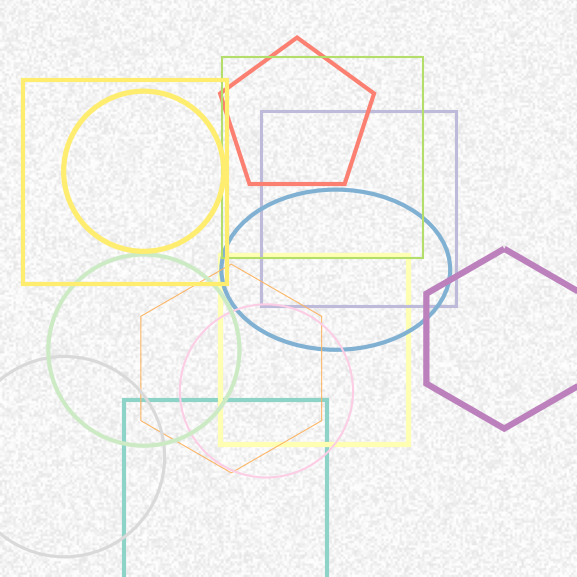[{"shape": "square", "thickness": 2, "radius": 0.88, "center": [0.39, 0.131]}, {"shape": "square", "thickness": 2.5, "radius": 0.82, "center": [0.543, 0.394]}, {"shape": "square", "thickness": 1.5, "radius": 0.84, "center": [0.62, 0.638]}, {"shape": "pentagon", "thickness": 2, "radius": 0.7, "center": [0.514, 0.794]}, {"shape": "oval", "thickness": 2, "radius": 0.99, "center": [0.581, 0.532]}, {"shape": "hexagon", "thickness": 0.5, "radius": 0.9, "center": [0.4, 0.361]}, {"shape": "square", "thickness": 1, "radius": 0.87, "center": [0.558, 0.727]}, {"shape": "circle", "thickness": 1, "radius": 0.75, "center": [0.461, 0.322]}, {"shape": "circle", "thickness": 1.5, "radius": 0.87, "center": [0.112, 0.208]}, {"shape": "hexagon", "thickness": 3, "radius": 0.78, "center": [0.873, 0.413]}, {"shape": "circle", "thickness": 2, "radius": 0.83, "center": [0.249, 0.393]}, {"shape": "circle", "thickness": 2.5, "radius": 0.69, "center": [0.249, 0.703]}, {"shape": "square", "thickness": 2, "radius": 0.88, "center": [0.217, 0.684]}]